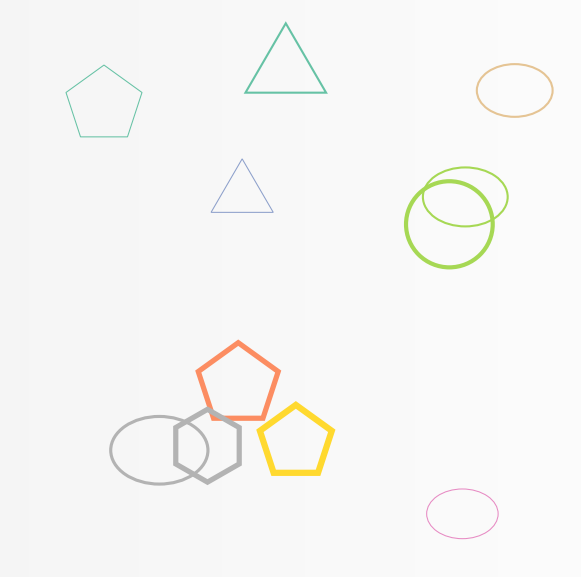[{"shape": "triangle", "thickness": 1, "radius": 0.4, "center": [0.492, 0.879]}, {"shape": "pentagon", "thickness": 0.5, "radius": 0.34, "center": [0.179, 0.818]}, {"shape": "pentagon", "thickness": 2.5, "radius": 0.36, "center": [0.41, 0.333]}, {"shape": "triangle", "thickness": 0.5, "radius": 0.31, "center": [0.417, 0.662]}, {"shape": "oval", "thickness": 0.5, "radius": 0.31, "center": [0.796, 0.109]}, {"shape": "oval", "thickness": 1, "radius": 0.36, "center": [0.8, 0.658]}, {"shape": "circle", "thickness": 2, "radius": 0.37, "center": [0.773, 0.611]}, {"shape": "pentagon", "thickness": 3, "radius": 0.32, "center": [0.509, 0.233]}, {"shape": "oval", "thickness": 1, "radius": 0.33, "center": [0.886, 0.842]}, {"shape": "hexagon", "thickness": 2.5, "radius": 0.32, "center": [0.357, 0.227]}, {"shape": "oval", "thickness": 1.5, "radius": 0.42, "center": [0.274, 0.219]}]